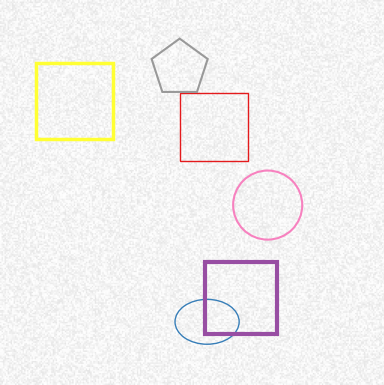[{"shape": "square", "thickness": 1, "radius": 0.44, "center": [0.556, 0.67]}, {"shape": "oval", "thickness": 1, "radius": 0.42, "center": [0.538, 0.164]}, {"shape": "square", "thickness": 3, "radius": 0.47, "center": [0.626, 0.226]}, {"shape": "square", "thickness": 2.5, "radius": 0.5, "center": [0.194, 0.738]}, {"shape": "circle", "thickness": 1.5, "radius": 0.45, "center": [0.695, 0.467]}, {"shape": "pentagon", "thickness": 1.5, "radius": 0.38, "center": [0.467, 0.823]}]